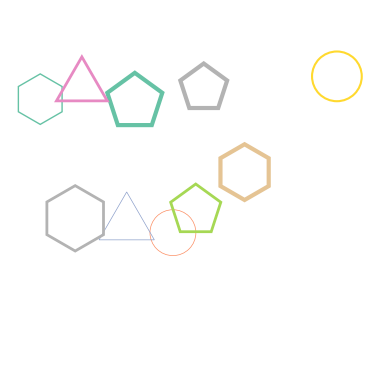[{"shape": "pentagon", "thickness": 3, "radius": 0.38, "center": [0.35, 0.736]}, {"shape": "hexagon", "thickness": 1, "radius": 0.33, "center": [0.104, 0.742]}, {"shape": "circle", "thickness": 0.5, "radius": 0.3, "center": [0.449, 0.396]}, {"shape": "triangle", "thickness": 0.5, "radius": 0.41, "center": [0.329, 0.418]}, {"shape": "triangle", "thickness": 2, "radius": 0.38, "center": [0.213, 0.776]}, {"shape": "pentagon", "thickness": 2, "radius": 0.34, "center": [0.508, 0.454]}, {"shape": "circle", "thickness": 1.5, "radius": 0.32, "center": [0.875, 0.802]}, {"shape": "hexagon", "thickness": 3, "radius": 0.36, "center": [0.635, 0.553]}, {"shape": "hexagon", "thickness": 2, "radius": 0.42, "center": [0.195, 0.433]}, {"shape": "pentagon", "thickness": 3, "radius": 0.32, "center": [0.529, 0.771]}]